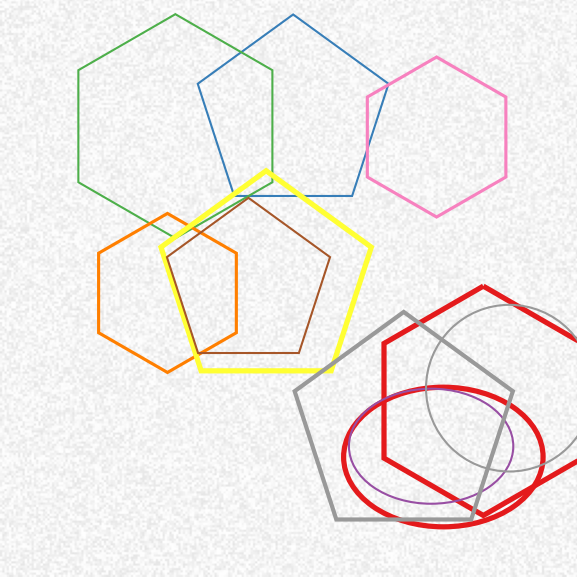[{"shape": "oval", "thickness": 2.5, "radius": 0.86, "center": [0.768, 0.208]}, {"shape": "hexagon", "thickness": 2.5, "radius": 0.99, "center": [0.837, 0.305]}, {"shape": "pentagon", "thickness": 1, "radius": 0.87, "center": [0.508, 0.8]}, {"shape": "hexagon", "thickness": 1, "radius": 0.97, "center": [0.304, 0.781]}, {"shape": "oval", "thickness": 1, "radius": 0.71, "center": [0.747, 0.226]}, {"shape": "hexagon", "thickness": 1.5, "radius": 0.69, "center": [0.29, 0.492]}, {"shape": "pentagon", "thickness": 2.5, "radius": 0.96, "center": [0.461, 0.512]}, {"shape": "pentagon", "thickness": 1, "radius": 0.74, "center": [0.43, 0.508]}, {"shape": "hexagon", "thickness": 1.5, "radius": 0.69, "center": [0.756, 0.762]}, {"shape": "circle", "thickness": 1, "radius": 0.72, "center": [0.882, 0.327]}, {"shape": "pentagon", "thickness": 2, "radius": 0.99, "center": [0.699, 0.26]}]